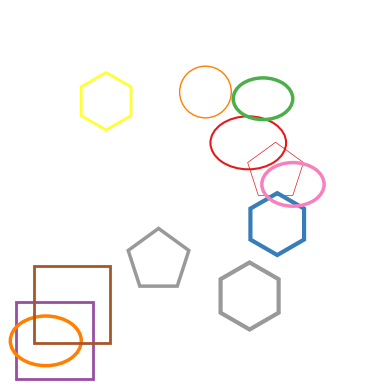[{"shape": "oval", "thickness": 1.5, "radius": 0.49, "center": [0.645, 0.629]}, {"shape": "pentagon", "thickness": 0.5, "radius": 0.38, "center": [0.716, 0.554]}, {"shape": "hexagon", "thickness": 3, "radius": 0.4, "center": [0.72, 0.418]}, {"shape": "oval", "thickness": 2.5, "radius": 0.39, "center": [0.683, 0.744]}, {"shape": "square", "thickness": 2, "radius": 0.5, "center": [0.142, 0.115]}, {"shape": "circle", "thickness": 1, "radius": 0.34, "center": [0.534, 0.761]}, {"shape": "oval", "thickness": 2.5, "radius": 0.46, "center": [0.119, 0.115]}, {"shape": "hexagon", "thickness": 2, "radius": 0.37, "center": [0.276, 0.737]}, {"shape": "square", "thickness": 2, "radius": 0.5, "center": [0.187, 0.21]}, {"shape": "oval", "thickness": 2.5, "radius": 0.4, "center": [0.761, 0.521]}, {"shape": "pentagon", "thickness": 2.5, "radius": 0.41, "center": [0.412, 0.324]}, {"shape": "hexagon", "thickness": 3, "radius": 0.44, "center": [0.648, 0.231]}]